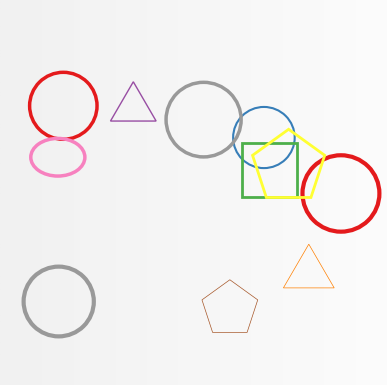[{"shape": "circle", "thickness": 2.5, "radius": 0.44, "center": [0.163, 0.725]}, {"shape": "circle", "thickness": 3, "radius": 0.5, "center": [0.88, 0.497]}, {"shape": "circle", "thickness": 1.5, "radius": 0.4, "center": [0.681, 0.643]}, {"shape": "square", "thickness": 2, "radius": 0.35, "center": [0.695, 0.558]}, {"shape": "triangle", "thickness": 1, "radius": 0.34, "center": [0.344, 0.72]}, {"shape": "triangle", "thickness": 0.5, "radius": 0.38, "center": [0.797, 0.29]}, {"shape": "pentagon", "thickness": 2, "radius": 0.49, "center": [0.745, 0.566]}, {"shape": "pentagon", "thickness": 0.5, "radius": 0.38, "center": [0.593, 0.198]}, {"shape": "oval", "thickness": 2.5, "radius": 0.35, "center": [0.149, 0.592]}, {"shape": "circle", "thickness": 3, "radius": 0.45, "center": [0.152, 0.217]}, {"shape": "circle", "thickness": 2.5, "radius": 0.48, "center": [0.525, 0.689]}]